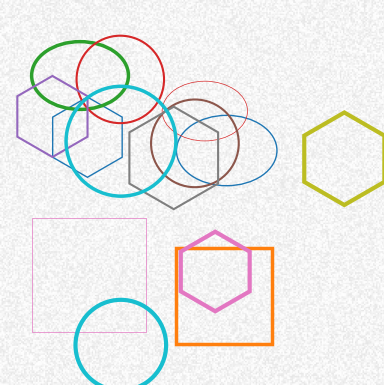[{"shape": "hexagon", "thickness": 1, "radius": 0.52, "center": [0.227, 0.644]}, {"shape": "oval", "thickness": 1, "radius": 0.65, "center": [0.589, 0.609]}, {"shape": "square", "thickness": 2.5, "radius": 0.62, "center": [0.581, 0.231]}, {"shape": "oval", "thickness": 2.5, "radius": 0.63, "center": [0.208, 0.804]}, {"shape": "circle", "thickness": 1.5, "radius": 0.57, "center": [0.312, 0.794]}, {"shape": "oval", "thickness": 0.5, "radius": 0.55, "center": [0.532, 0.712]}, {"shape": "hexagon", "thickness": 1.5, "radius": 0.53, "center": [0.136, 0.697]}, {"shape": "circle", "thickness": 1.5, "radius": 0.57, "center": [0.506, 0.628]}, {"shape": "hexagon", "thickness": 3, "radius": 0.52, "center": [0.559, 0.295]}, {"shape": "square", "thickness": 0.5, "radius": 0.74, "center": [0.232, 0.286]}, {"shape": "hexagon", "thickness": 1.5, "radius": 0.67, "center": [0.451, 0.59]}, {"shape": "hexagon", "thickness": 3, "radius": 0.6, "center": [0.894, 0.588]}, {"shape": "circle", "thickness": 3, "radius": 0.59, "center": [0.314, 0.104]}, {"shape": "circle", "thickness": 2.5, "radius": 0.71, "center": [0.314, 0.633]}]